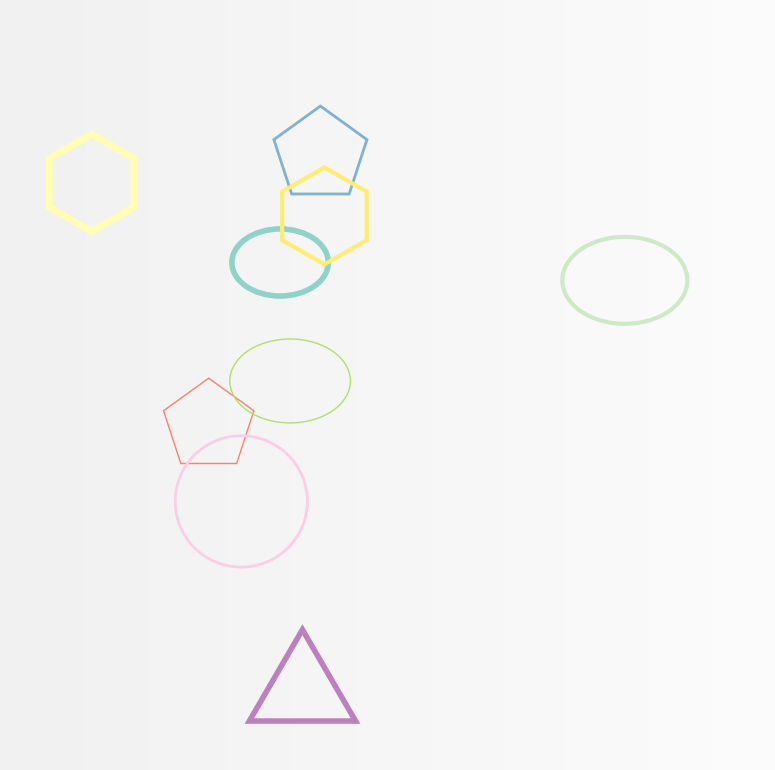[{"shape": "oval", "thickness": 2, "radius": 0.31, "center": [0.361, 0.659]}, {"shape": "hexagon", "thickness": 2.5, "radius": 0.32, "center": [0.118, 0.763]}, {"shape": "pentagon", "thickness": 0.5, "radius": 0.31, "center": [0.269, 0.448]}, {"shape": "pentagon", "thickness": 1, "radius": 0.32, "center": [0.413, 0.799]}, {"shape": "oval", "thickness": 0.5, "radius": 0.39, "center": [0.374, 0.505]}, {"shape": "circle", "thickness": 1, "radius": 0.43, "center": [0.311, 0.349]}, {"shape": "triangle", "thickness": 2, "radius": 0.4, "center": [0.39, 0.103]}, {"shape": "oval", "thickness": 1.5, "radius": 0.4, "center": [0.806, 0.636]}, {"shape": "hexagon", "thickness": 1.5, "radius": 0.31, "center": [0.419, 0.72]}]